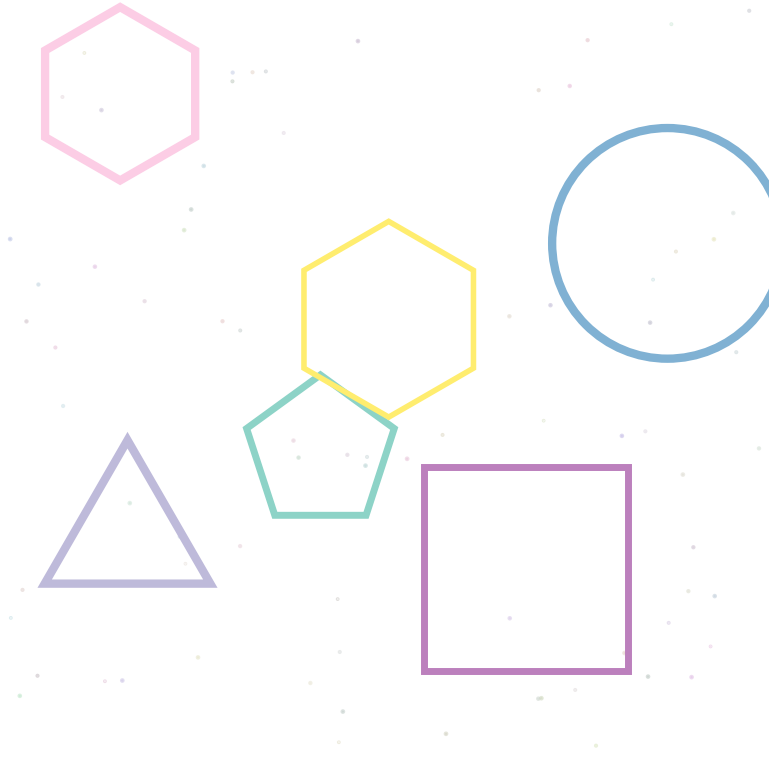[{"shape": "pentagon", "thickness": 2.5, "radius": 0.5, "center": [0.416, 0.412]}, {"shape": "triangle", "thickness": 3, "radius": 0.62, "center": [0.166, 0.304]}, {"shape": "circle", "thickness": 3, "radius": 0.75, "center": [0.867, 0.684]}, {"shape": "hexagon", "thickness": 3, "radius": 0.56, "center": [0.156, 0.878]}, {"shape": "square", "thickness": 2.5, "radius": 0.66, "center": [0.683, 0.261]}, {"shape": "hexagon", "thickness": 2, "radius": 0.64, "center": [0.505, 0.585]}]